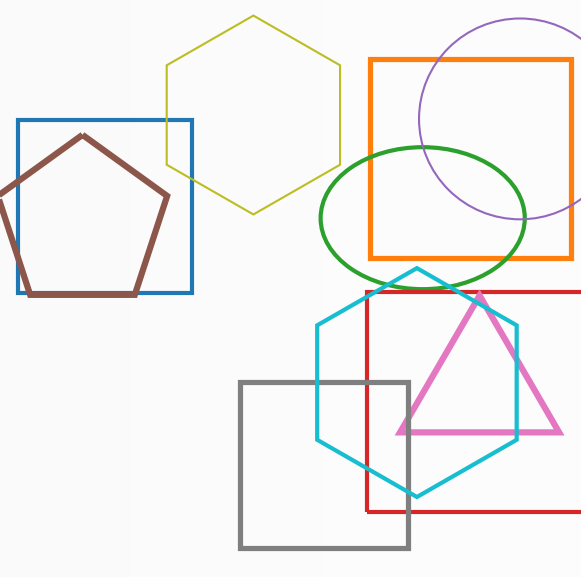[{"shape": "square", "thickness": 2, "radius": 0.75, "center": [0.181, 0.641]}, {"shape": "square", "thickness": 2.5, "radius": 0.86, "center": [0.809, 0.724]}, {"shape": "oval", "thickness": 2, "radius": 0.88, "center": [0.727, 0.621]}, {"shape": "square", "thickness": 2, "radius": 0.95, "center": [0.821, 0.303]}, {"shape": "circle", "thickness": 1, "radius": 0.87, "center": [0.895, 0.793]}, {"shape": "pentagon", "thickness": 3, "radius": 0.77, "center": [0.142, 0.612]}, {"shape": "triangle", "thickness": 3, "radius": 0.79, "center": [0.825, 0.329]}, {"shape": "square", "thickness": 2.5, "radius": 0.72, "center": [0.558, 0.193]}, {"shape": "hexagon", "thickness": 1, "radius": 0.86, "center": [0.436, 0.8]}, {"shape": "hexagon", "thickness": 2, "radius": 0.99, "center": [0.717, 0.337]}]